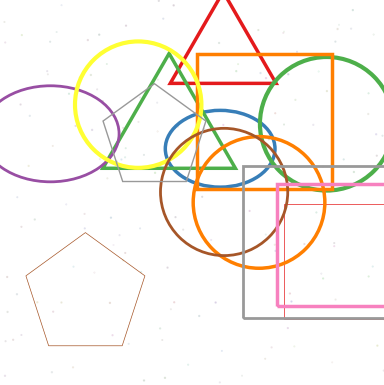[{"shape": "square", "thickness": 0.5, "radius": 0.75, "center": [0.886, 0.32]}, {"shape": "triangle", "thickness": 2.5, "radius": 0.79, "center": [0.58, 0.863]}, {"shape": "oval", "thickness": 2.5, "radius": 0.71, "center": [0.572, 0.614]}, {"shape": "triangle", "thickness": 2.5, "radius": 0.99, "center": [0.439, 0.662]}, {"shape": "circle", "thickness": 3, "radius": 0.87, "center": [0.849, 0.679]}, {"shape": "oval", "thickness": 2, "radius": 0.89, "center": [0.131, 0.652]}, {"shape": "square", "thickness": 2.5, "radius": 0.88, "center": [0.687, 0.685]}, {"shape": "circle", "thickness": 2.5, "radius": 0.85, "center": [0.673, 0.474]}, {"shape": "circle", "thickness": 3, "radius": 0.82, "center": [0.359, 0.728]}, {"shape": "circle", "thickness": 2, "radius": 0.83, "center": [0.582, 0.501]}, {"shape": "pentagon", "thickness": 0.5, "radius": 0.81, "center": [0.222, 0.233]}, {"shape": "square", "thickness": 2.5, "radius": 0.79, "center": [0.879, 0.363]}, {"shape": "pentagon", "thickness": 1, "radius": 0.7, "center": [0.401, 0.642]}, {"shape": "square", "thickness": 2, "radius": 0.99, "center": [0.829, 0.372]}]